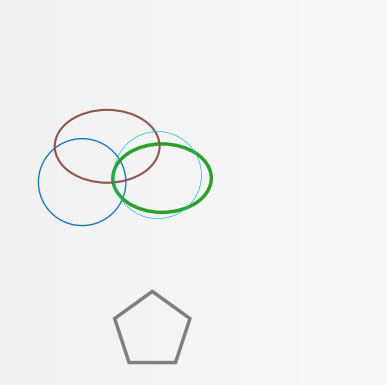[{"shape": "circle", "thickness": 1, "radius": 0.56, "center": [0.212, 0.527]}, {"shape": "oval", "thickness": 2.5, "radius": 0.63, "center": [0.418, 0.537]}, {"shape": "oval", "thickness": 1.5, "radius": 0.68, "center": [0.277, 0.62]}, {"shape": "pentagon", "thickness": 2.5, "radius": 0.51, "center": [0.393, 0.141]}, {"shape": "circle", "thickness": 0.5, "radius": 0.57, "center": [0.407, 0.545]}]